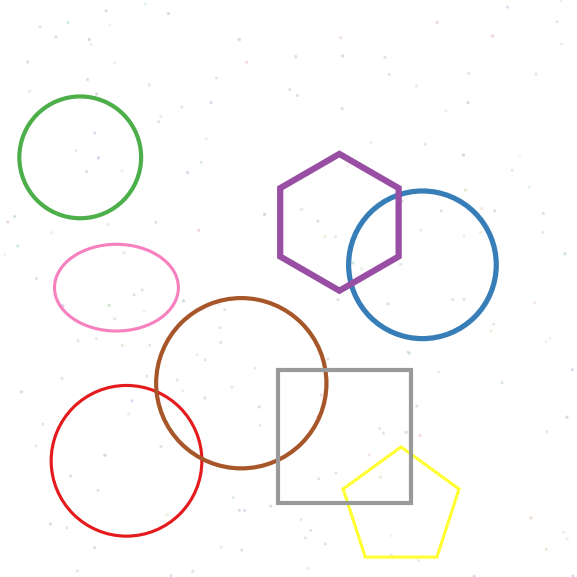[{"shape": "circle", "thickness": 1.5, "radius": 0.65, "center": [0.219, 0.201]}, {"shape": "circle", "thickness": 2.5, "radius": 0.64, "center": [0.732, 0.541]}, {"shape": "circle", "thickness": 2, "radius": 0.53, "center": [0.139, 0.727]}, {"shape": "hexagon", "thickness": 3, "radius": 0.59, "center": [0.588, 0.614]}, {"shape": "pentagon", "thickness": 1.5, "radius": 0.53, "center": [0.695, 0.12]}, {"shape": "circle", "thickness": 2, "radius": 0.74, "center": [0.418, 0.336]}, {"shape": "oval", "thickness": 1.5, "radius": 0.54, "center": [0.202, 0.501]}, {"shape": "square", "thickness": 2, "radius": 0.58, "center": [0.596, 0.244]}]